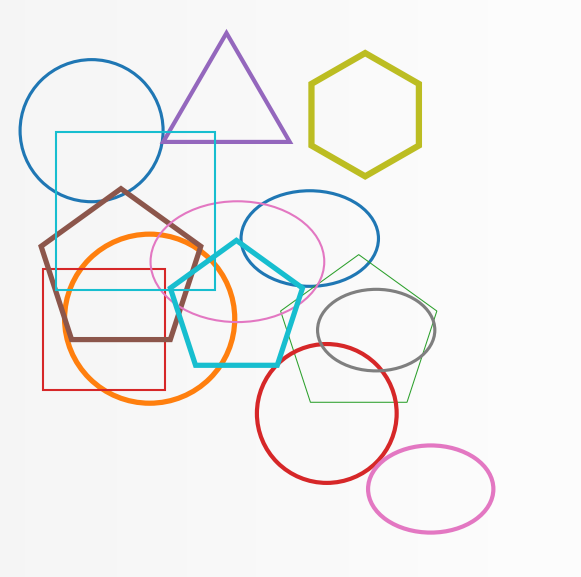[{"shape": "circle", "thickness": 1.5, "radius": 0.62, "center": [0.158, 0.773]}, {"shape": "oval", "thickness": 1.5, "radius": 0.59, "center": [0.533, 0.586]}, {"shape": "circle", "thickness": 2.5, "radius": 0.73, "center": [0.257, 0.447]}, {"shape": "pentagon", "thickness": 0.5, "radius": 0.71, "center": [0.617, 0.417]}, {"shape": "square", "thickness": 1, "radius": 0.52, "center": [0.178, 0.429]}, {"shape": "circle", "thickness": 2, "radius": 0.6, "center": [0.562, 0.283]}, {"shape": "triangle", "thickness": 2, "radius": 0.63, "center": [0.39, 0.816]}, {"shape": "pentagon", "thickness": 2.5, "radius": 0.72, "center": [0.208, 0.528]}, {"shape": "oval", "thickness": 2, "radius": 0.54, "center": [0.741, 0.152]}, {"shape": "oval", "thickness": 1, "radius": 0.75, "center": [0.408, 0.546]}, {"shape": "oval", "thickness": 1.5, "radius": 0.5, "center": [0.647, 0.428]}, {"shape": "hexagon", "thickness": 3, "radius": 0.53, "center": [0.628, 0.801]}, {"shape": "square", "thickness": 1, "radius": 0.68, "center": [0.233, 0.633]}, {"shape": "pentagon", "thickness": 2.5, "radius": 0.6, "center": [0.407, 0.463]}]